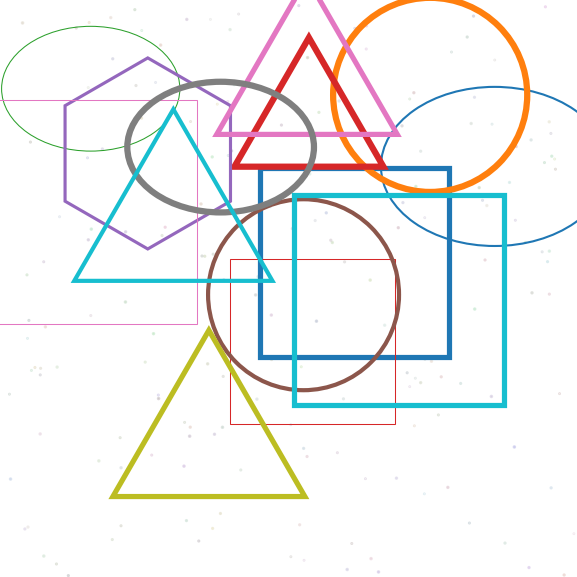[{"shape": "square", "thickness": 2.5, "radius": 0.82, "center": [0.614, 0.545]}, {"shape": "oval", "thickness": 1, "radius": 0.98, "center": [0.856, 0.711]}, {"shape": "circle", "thickness": 3, "radius": 0.84, "center": [0.745, 0.835]}, {"shape": "oval", "thickness": 0.5, "radius": 0.77, "center": [0.157, 0.846]}, {"shape": "square", "thickness": 0.5, "radius": 0.72, "center": [0.541, 0.408]}, {"shape": "triangle", "thickness": 3, "radius": 0.74, "center": [0.535, 0.785]}, {"shape": "hexagon", "thickness": 1.5, "radius": 0.83, "center": [0.256, 0.733]}, {"shape": "circle", "thickness": 2, "radius": 0.83, "center": [0.526, 0.489]}, {"shape": "triangle", "thickness": 2.5, "radius": 0.9, "center": [0.532, 0.857]}, {"shape": "square", "thickness": 0.5, "radius": 0.97, "center": [0.146, 0.632]}, {"shape": "oval", "thickness": 3, "radius": 0.81, "center": [0.382, 0.744]}, {"shape": "triangle", "thickness": 2.5, "radius": 0.96, "center": [0.362, 0.235]}, {"shape": "square", "thickness": 2.5, "radius": 0.91, "center": [0.691, 0.48]}, {"shape": "triangle", "thickness": 2, "radius": 0.99, "center": [0.3, 0.612]}]